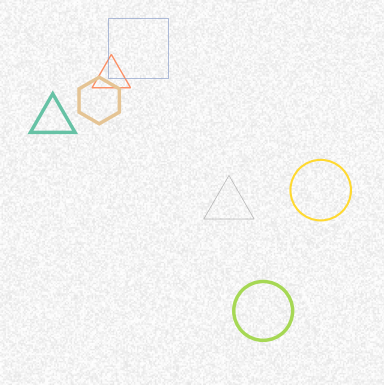[{"shape": "triangle", "thickness": 2.5, "radius": 0.33, "center": [0.137, 0.69]}, {"shape": "triangle", "thickness": 1, "radius": 0.29, "center": [0.289, 0.801]}, {"shape": "square", "thickness": 0.5, "radius": 0.39, "center": [0.358, 0.876]}, {"shape": "circle", "thickness": 2.5, "radius": 0.38, "center": [0.684, 0.192]}, {"shape": "circle", "thickness": 1.5, "radius": 0.39, "center": [0.833, 0.506]}, {"shape": "hexagon", "thickness": 2.5, "radius": 0.3, "center": [0.258, 0.739]}, {"shape": "triangle", "thickness": 0.5, "radius": 0.38, "center": [0.595, 0.469]}]